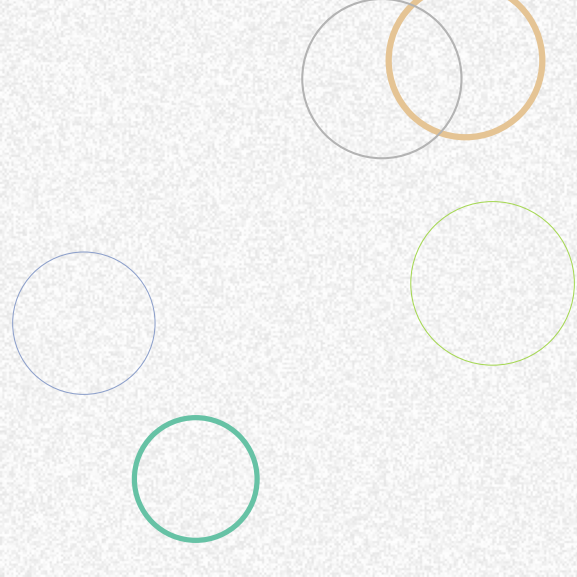[{"shape": "circle", "thickness": 2.5, "radius": 0.53, "center": [0.339, 0.17]}, {"shape": "circle", "thickness": 0.5, "radius": 0.62, "center": [0.145, 0.439]}, {"shape": "circle", "thickness": 0.5, "radius": 0.71, "center": [0.853, 0.508]}, {"shape": "circle", "thickness": 3, "radius": 0.67, "center": [0.806, 0.894]}, {"shape": "circle", "thickness": 1, "radius": 0.69, "center": [0.661, 0.863]}]